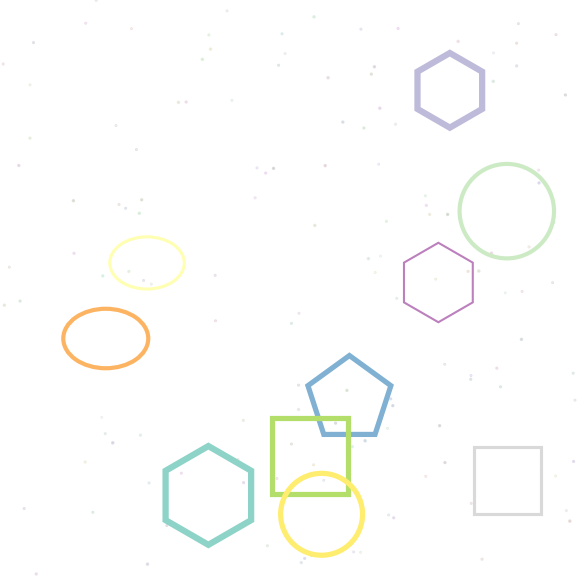[{"shape": "hexagon", "thickness": 3, "radius": 0.43, "center": [0.361, 0.141]}, {"shape": "oval", "thickness": 1.5, "radius": 0.32, "center": [0.255, 0.544]}, {"shape": "hexagon", "thickness": 3, "radius": 0.32, "center": [0.779, 0.843]}, {"shape": "pentagon", "thickness": 2.5, "radius": 0.38, "center": [0.605, 0.308]}, {"shape": "oval", "thickness": 2, "radius": 0.37, "center": [0.183, 0.413]}, {"shape": "square", "thickness": 2.5, "radius": 0.33, "center": [0.537, 0.209]}, {"shape": "square", "thickness": 1.5, "radius": 0.29, "center": [0.879, 0.167]}, {"shape": "hexagon", "thickness": 1, "radius": 0.34, "center": [0.759, 0.51]}, {"shape": "circle", "thickness": 2, "radius": 0.41, "center": [0.878, 0.633]}, {"shape": "circle", "thickness": 2.5, "radius": 0.35, "center": [0.557, 0.109]}]